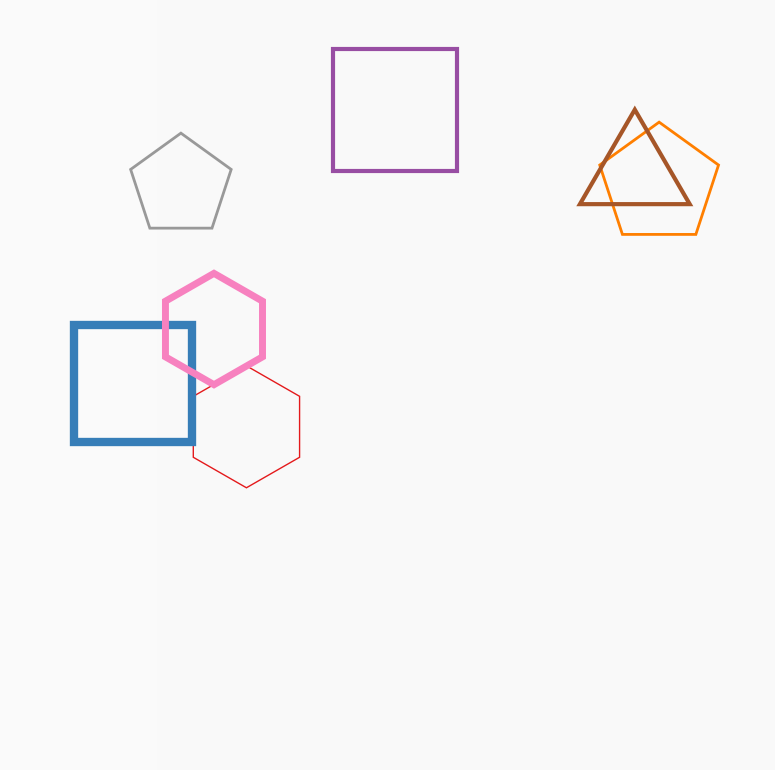[{"shape": "hexagon", "thickness": 0.5, "radius": 0.4, "center": [0.318, 0.446]}, {"shape": "square", "thickness": 3, "radius": 0.38, "center": [0.172, 0.502]}, {"shape": "square", "thickness": 1.5, "radius": 0.4, "center": [0.51, 0.857]}, {"shape": "pentagon", "thickness": 1, "radius": 0.4, "center": [0.85, 0.761]}, {"shape": "triangle", "thickness": 1.5, "radius": 0.41, "center": [0.819, 0.776]}, {"shape": "hexagon", "thickness": 2.5, "radius": 0.36, "center": [0.276, 0.573]}, {"shape": "pentagon", "thickness": 1, "radius": 0.34, "center": [0.233, 0.759]}]